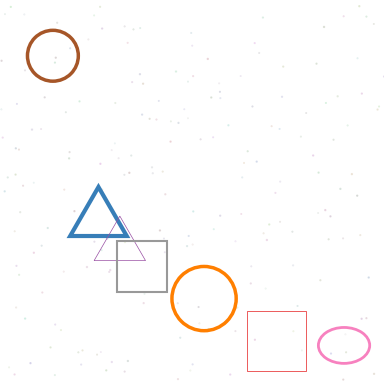[{"shape": "square", "thickness": 0.5, "radius": 0.39, "center": [0.719, 0.115]}, {"shape": "triangle", "thickness": 3, "radius": 0.42, "center": [0.256, 0.429]}, {"shape": "triangle", "thickness": 0.5, "radius": 0.39, "center": [0.311, 0.362]}, {"shape": "circle", "thickness": 2.5, "radius": 0.42, "center": [0.53, 0.224]}, {"shape": "circle", "thickness": 2.5, "radius": 0.33, "center": [0.137, 0.855]}, {"shape": "oval", "thickness": 2, "radius": 0.33, "center": [0.894, 0.103]}, {"shape": "square", "thickness": 1.5, "radius": 0.33, "center": [0.369, 0.307]}]